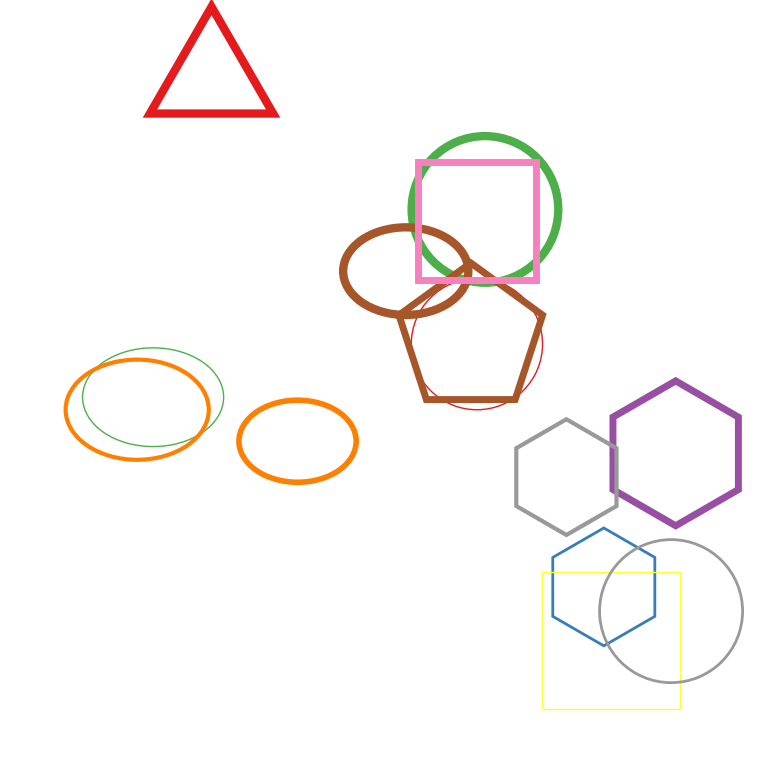[{"shape": "circle", "thickness": 0.5, "radius": 0.43, "center": [0.619, 0.553]}, {"shape": "triangle", "thickness": 3, "radius": 0.46, "center": [0.275, 0.899]}, {"shape": "hexagon", "thickness": 1, "radius": 0.38, "center": [0.784, 0.238]}, {"shape": "oval", "thickness": 0.5, "radius": 0.46, "center": [0.199, 0.484]}, {"shape": "circle", "thickness": 3, "radius": 0.48, "center": [0.63, 0.728]}, {"shape": "hexagon", "thickness": 2.5, "radius": 0.47, "center": [0.877, 0.411]}, {"shape": "oval", "thickness": 1.5, "radius": 0.46, "center": [0.178, 0.468]}, {"shape": "oval", "thickness": 2, "radius": 0.38, "center": [0.386, 0.427]}, {"shape": "square", "thickness": 0.5, "radius": 0.45, "center": [0.794, 0.168]}, {"shape": "oval", "thickness": 3, "radius": 0.41, "center": [0.527, 0.648]}, {"shape": "pentagon", "thickness": 2.5, "radius": 0.49, "center": [0.611, 0.56]}, {"shape": "square", "thickness": 2.5, "radius": 0.38, "center": [0.62, 0.713]}, {"shape": "circle", "thickness": 1, "radius": 0.46, "center": [0.872, 0.206]}, {"shape": "hexagon", "thickness": 1.5, "radius": 0.38, "center": [0.736, 0.38]}]